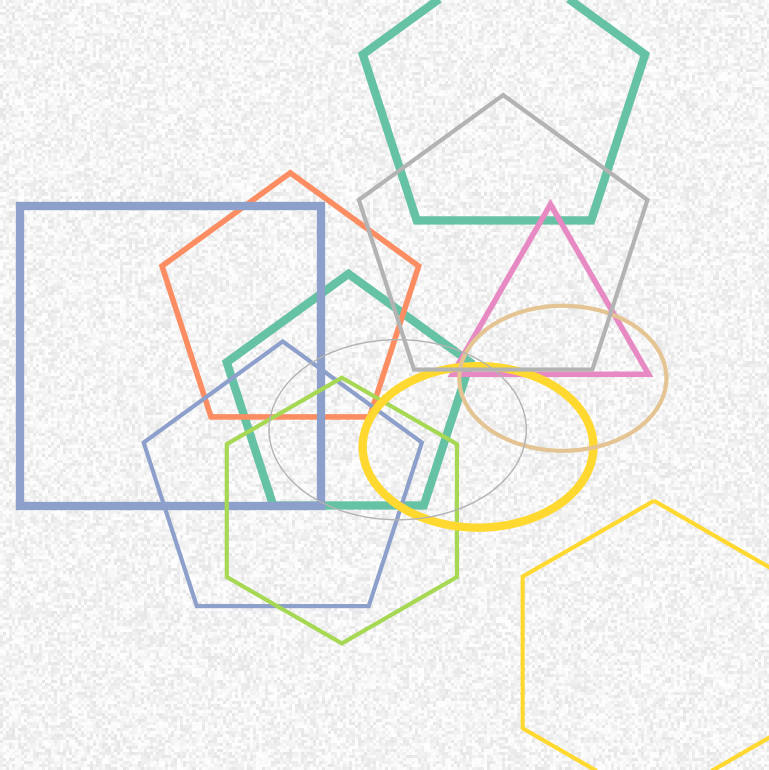[{"shape": "pentagon", "thickness": 3, "radius": 0.83, "center": [0.453, 0.478]}, {"shape": "pentagon", "thickness": 3, "radius": 0.96, "center": [0.655, 0.87]}, {"shape": "pentagon", "thickness": 2, "radius": 0.88, "center": [0.377, 0.6]}, {"shape": "pentagon", "thickness": 1.5, "radius": 0.95, "center": [0.367, 0.367]}, {"shape": "square", "thickness": 3, "radius": 0.98, "center": [0.221, 0.538]}, {"shape": "triangle", "thickness": 2, "radius": 0.74, "center": [0.715, 0.587]}, {"shape": "hexagon", "thickness": 1.5, "radius": 0.86, "center": [0.444, 0.337]}, {"shape": "hexagon", "thickness": 1.5, "radius": 0.98, "center": [0.849, 0.153]}, {"shape": "oval", "thickness": 3, "radius": 0.75, "center": [0.621, 0.42]}, {"shape": "oval", "thickness": 1.5, "radius": 0.67, "center": [0.731, 0.509]}, {"shape": "oval", "thickness": 0.5, "radius": 0.84, "center": [0.516, 0.442]}, {"shape": "pentagon", "thickness": 1.5, "radius": 0.99, "center": [0.653, 0.679]}]